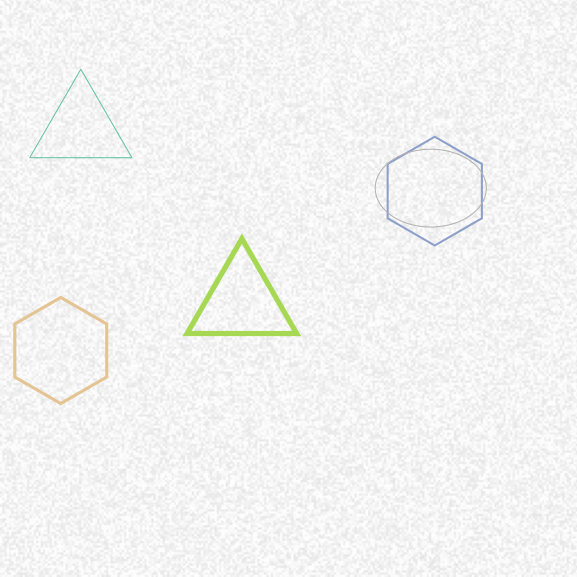[{"shape": "triangle", "thickness": 0.5, "radius": 0.51, "center": [0.14, 0.777]}, {"shape": "hexagon", "thickness": 1, "radius": 0.47, "center": [0.753, 0.668]}, {"shape": "triangle", "thickness": 2.5, "radius": 0.55, "center": [0.419, 0.476]}, {"shape": "hexagon", "thickness": 1.5, "radius": 0.46, "center": [0.105, 0.392]}, {"shape": "oval", "thickness": 0.5, "radius": 0.48, "center": [0.746, 0.673]}]